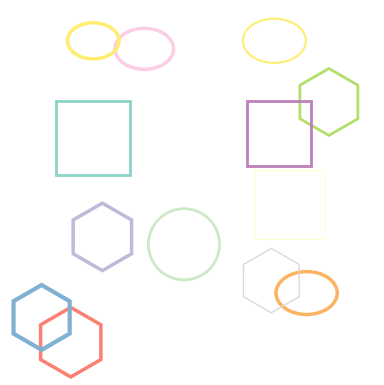[{"shape": "square", "thickness": 2, "radius": 0.48, "center": [0.241, 0.641]}, {"shape": "square", "thickness": 0.5, "radius": 0.45, "center": [0.753, 0.469]}, {"shape": "hexagon", "thickness": 2.5, "radius": 0.44, "center": [0.266, 0.385]}, {"shape": "hexagon", "thickness": 2.5, "radius": 0.45, "center": [0.184, 0.111]}, {"shape": "hexagon", "thickness": 3, "radius": 0.42, "center": [0.108, 0.176]}, {"shape": "oval", "thickness": 2.5, "radius": 0.4, "center": [0.796, 0.239]}, {"shape": "hexagon", "thickness": 2, "radius": 0.43, "center": [0.854, 0.735]}, {"shape": "oval", "thickness": 2.5, "radius": 0.38, "center": [0.375, 0.873]}, {"shape": "hexagon", "thickness": 1, "radius": 0.42, "center": [0.705, 0.271]}, {"shape": "square", "thickness": 2, "radius": 0.42, "center": [0.724, 0.653]}, {"shape": "circle", "thickness": 2, "radius": 0.46, "center": [0.478, 0.365]}, {"shape": "oval", "thickness": 1.5, "radius": 0.41, "center": [0.713, 0.894]}, {"shape": "oval", "thickness": 2.5, "radius": 0.34, "center": [0.242, 0.894]}]